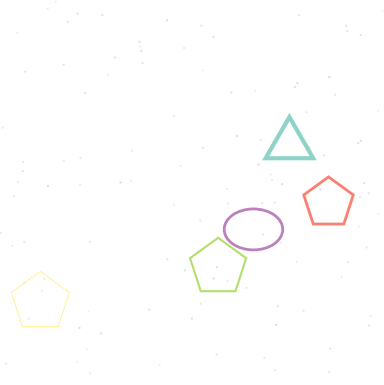[{"shape": "triangle", "thickness": 3, "radius": 0.36, "center": [0.752, 0.625]}, {"shape": "pentagon", "thickness": 2, "radius": 0.34, "center": [0.853, 0.473]}, {"shape": "pentagon", "thickness": 1.5, "radius": 0.38, "center": [0.567, 0.306]}, {"shape": "oval", "thickness": 2, "radius": 0.38, "center": [0.658, 0.404]}, {"shape": "pentagon", "thickness": 0.5, "radius": 0.4, "center": [0.105, 0.216]}]